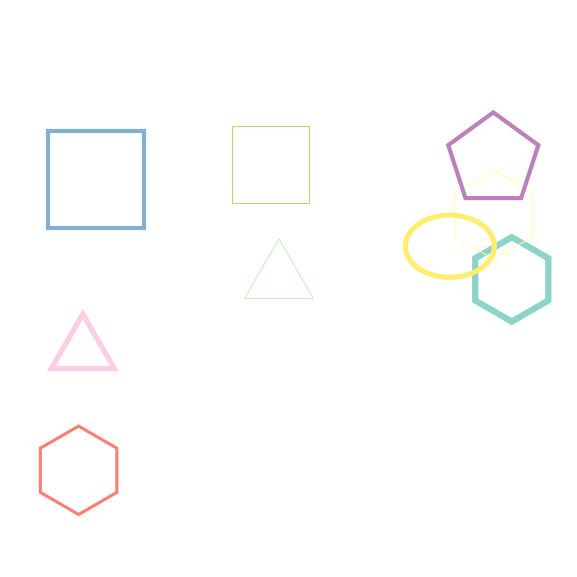[{"shape": "hexagon", "thickness": 3, "radius": 0.37, "center": [0.886, 0.515]}, {"shape": "hexagon", "thickness": 0.5, "radius": 0.39, "center": [0.855, 0.627]}, {"shape": "hexagon", "thickness": 1.5, "radius": 0.38, "center": [0.136, 0.185]}, {"shape": "square", "thickness": 2, "radius": 0.42, "center": [0.166, 0.688]}, {"shape": "square", "thickness": 0.5, "radius": 0.33, "center": [0.468, 0.714]}, {"shape": "triangle", "thickness": 2.5, "radius": 0.31, "center": [0.143, 0.392]}, {"shape": "pentagon", "thickness": 2, "radius": 0.41, "center": [0.854, 0.722]}, {"shape": "triangle", "thickness": 0.5, "radius": 0.34, "center": [0.483, 0.517]}, {"shape": "oval", "thickness": 2.5, "radius": 0.38, "center": [0.779, 0.573]}]